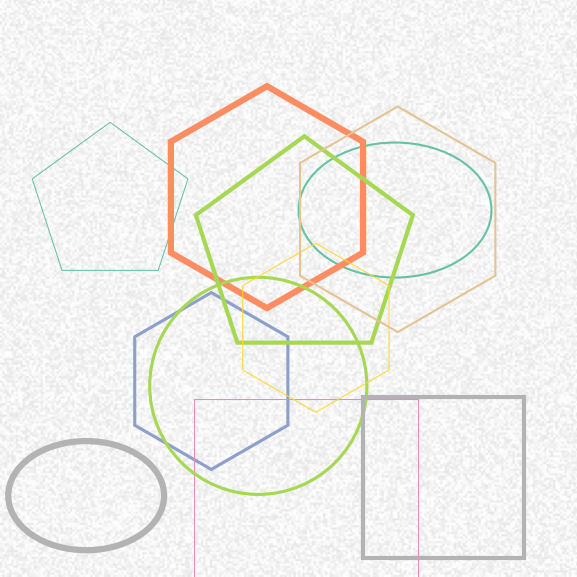[{"shape": "oval", "thickness": 1, "radius": 0.83, "center": [0.684, 0.635]}, {"shape": "pentagon", "thickness": 0.5, "radius": 0.71, "center": [0.191, 0.646]}, {"shape": "hexagon", "thickness": 3, "radius": 0.96, "center": [0.462, 0.658]}, {"shape": "hexagon", "thickness": 1.5, "radius": 0.77, "center": [0.366, 0.339]}, {"shape": "square", "thickness": 0.5, "radius": 0.97, "center": [0.529, 0.113]}, {"shape": "circle", "thickness": 1.5, "radius": 0.94, "center": [0.447, 0.331]}, {"shape": "pentagon", "thickness": 2, "radius": 0.99, "center": [0.527, 0.566]}, {"shape": "hexagon", "thickness": 0.5, "radius": 0.73, "center": [0.547, 0.432]}, {"shape": "hexagon", "thickness": 1, "radius": 0.98, "center": [0.689, 0.619]}, {"shape": "square", "thickness": 2, "radius": 0.7, "center": [0.768, 0.172]}, {"shape": "oval", "thickness": 3, "radius": 0.67, "center": [0.149, 0.141]}]